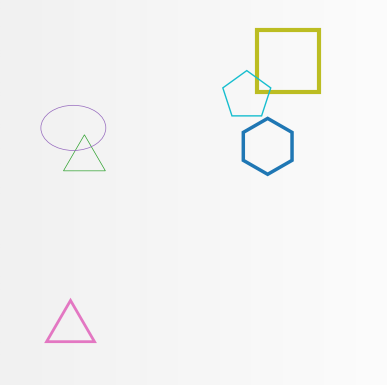[{"shape": "hexagon", "thickness": 2.5, "radius": 0.36, "center": [0.691, 0.62]}, {"shape": "triangle", "thickness": 0.5, "radius": 0.31, "center": [0.218, 0.588]}, {"shape": "oval", "thickness": 0.5, "radius": 0.42, "center": [0.189, 0.668]}, {"shape": "triangle", "thickness": 2, "radius": 0.36, "center": [0.182, 0.148]}, {"shape": "square", "thickness": 3, "radius": 0.4, "center": [0.743, 0.841]}, {"shape": "pentagon", "thickness": 1, "radius": 0.32, "center": [0.637, 0.752]}]